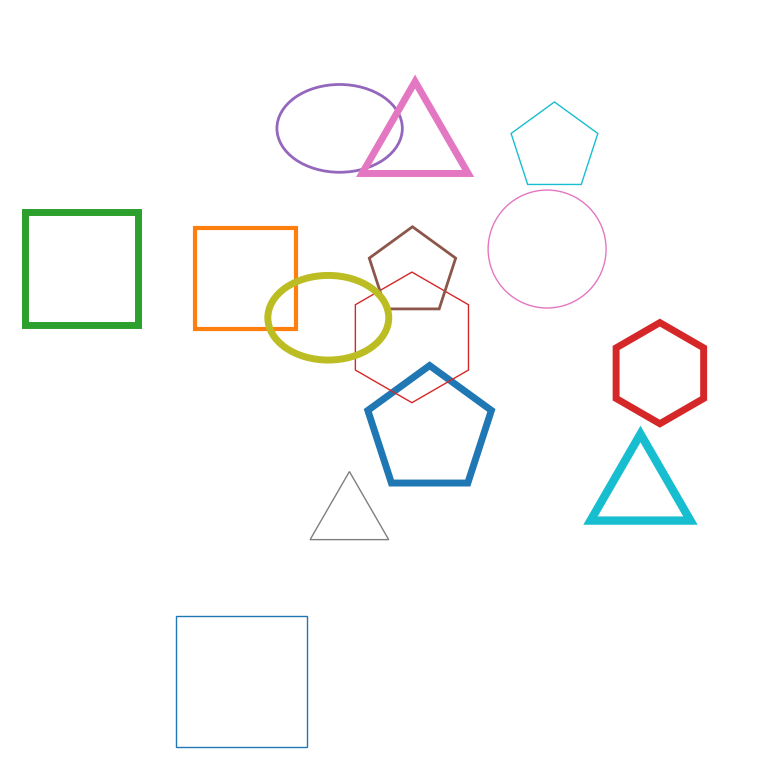[{"shape": "pentagon", "thickness": 2.5, "radius": 0.42, "center": [0.558, 0.441]}, {"shape": "square", "thickness": 0.5, "radius": 0.42, "center": [0.314, 0.115]}, {"shape": "square", "thickness": 1.5, "radius": 0.33, "center": [0.318, 0.638]}, {"shape": "square", "thickness": 2.5, "radius": 0.37, "center": [0.106, 0.651]}, {"shape": "hexagon", "thickness": 2.5, "radius": 0.33, "center": [0.857, 0.515]}, {"shape": "hexagon", "thickness": 0.5, "radius": 0.42, "center": [0.535, 0.562]}, {"shape": "oval", "thickness": 1, "radius": 0.41, "center": [0.441, 0.833]}, {"shape": "pentagon", "thickness": 1, "radius": 0.29, "center": [0.536, 0.647]}, {"shape": "circle", "thickness": 0.5, "radius": 0.38, "center": [0.711, 0.677]}, {"shape": "triangle", "thickness": 2.5, "radius": 0.4, "center": [0.539, 0.814]}, {"shape": "triangle", "thickness": 0.5, "radius": 0.29, "center": [0.454, 0.329]}, {"shape": "oval", "thickness": 2.5, "radius": 0.39, "center": [0.426, 0.587]}, {"shape": "pentagon", "thickness": 0.5, "radius": 0.3, "center": [0.72, 0.808]}, {"shape": "triangle", "thickness": 3, "radius": 0.37, "center": [0.832, 0.361]}]